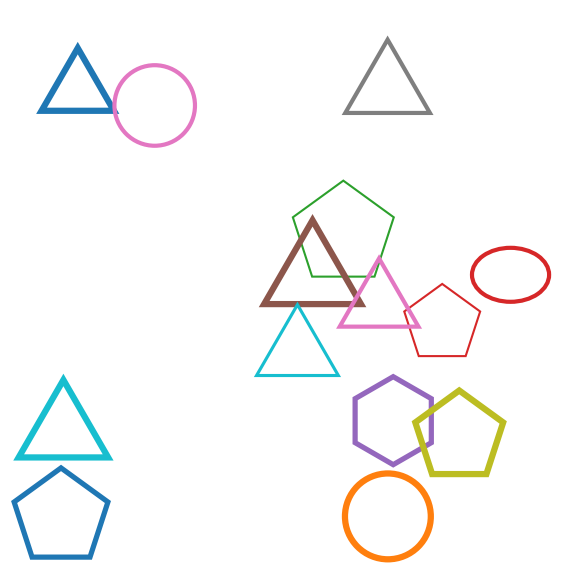[{"shape": "pentagon", "thickness": 2.5, "radius": 0.43, "center": [0.106, 0.103]}, {"shape": "triangle", "thickness": 3, "radius": 0.36, "center": [0.135, 0.843]}, {"shape": "circle", "thickness": 3, "radius": 0.37, "center": [0.672, 0.105]}, {"shape": "pentagon", "thickness": 1, "radius": 0.46, "center": [0.594, 0.594]}, {"shape": "oval", "thickness": 2, "radius": 0.33, "center": [0.884, 0.523]}, {"shape": "pentagon", "thickness": 1, "radius": 0.35, "center": [0.766, 0.438]}, {"shape": "hexagon", "thickness": 2.5, "radius": 0.38, "center": [0.681, 0.271]}, {"shape": "triangle", "thickness": 3, "radius": 0.48, "center": [0.541, 0.521]}, {"shape": "triangle", "thickness": 2, "radius": 0.39, "center": [0.656, 0.473]}, {"shape": "circle", "thickness": 2, "radius": 0.35, "center": [0.268, 0.816]}, {"shape": "triangle", "thickness": 2, "radius": 0.42, "center": [0.671, 0.846]}, {"shape": "pentagon", "thickness": 3, "radius": 0.4, "center": [0.795, 0.243]}, {"shape": "triangle", "thickness": 3, "radius": 0.45, "center": [0.11, 0.252]}, {"shape": "triangle", "thickness": 1.5, "radius": 0.41, "center": [0.515, 0.39]}]